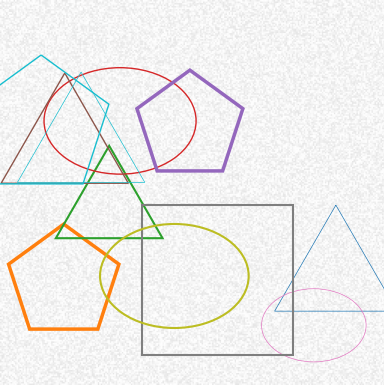[{"shape": "triangle", "thickness": 0.5, "radius": 0.92, "center": [0.872, 0.284]}, {"shape": "pentagon", "thickness": 2.5, "radius": 0.75, "center": [0.166, 0.267]}, {"shape": "triangle", "thickness": 1.5, "radius": 0.8, "center": [0.284, 0.461]}, {"shape": "oval", "thickness": 1, "radius": 0.99, "center": [0.312, 0.686]}, {"shape": "pentagon", "thickness": 2.5, "radius": 0.72, "center": [0.493, 0.673]}, {"shape": "triangle", "thickness": 1, "radius": 0.95, "center": [0.168, 0.619]}, {"shape": "oval", "thickness": 0.5, "radius": 0.68, "center": [0.815, 0.155]}, {"shape": "square", "thickness": 1.5, "radius": 0.98, "center": [0.566, 0.273]}, {"shape": "oval", "thickness": 1.5, "radius": 0.97, "center": [0.453, 0.283]}, {"shape": "pentagon", "thickness": 1, "radius": 0.93, "center": [0.107, 0.672]}, {"shape": "triangle", "thickness": 0.5, "radius": 0.96, "center": [0.211, 0.622]}]